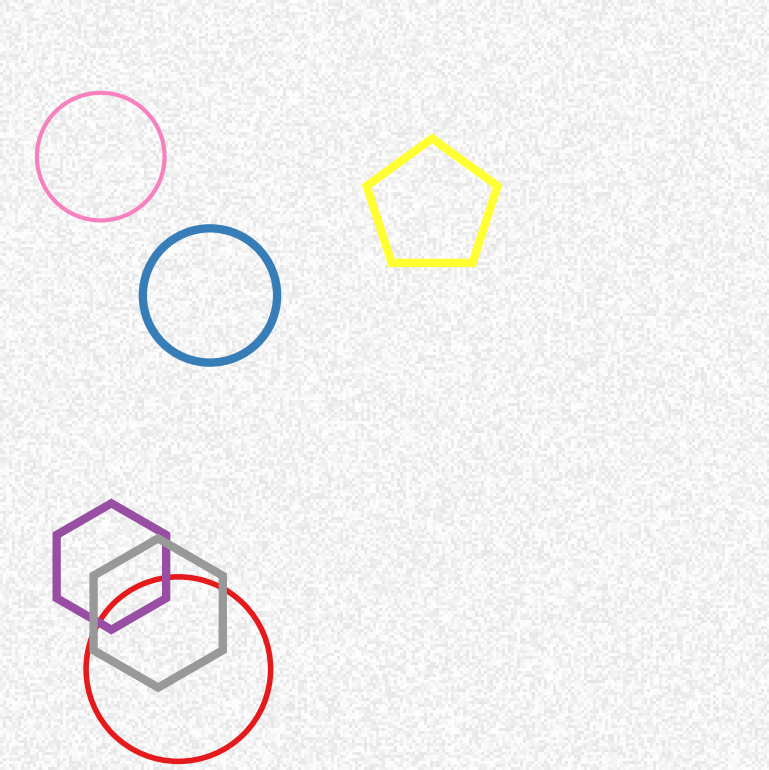[{"shape": "circle", "thickness": 2, "radius": 0.6, "center": [0.232, 0.131]}, {"shape": "circle", "thickness": 3, "radius": 0.44, "center": [0.273, 0.616]}, {"shape": "hexagon", "thickness": 3, "radius": 0.41, "center": [0.145, 0.264]}, {"shape": "pentagon", "thickness": 3, "radius": 0.45, "center": [0.561, 0.731]}, {"shape": "circle", "thickness": 1.5, "radius": 0.41, "center": [0.131, 0.797]}, {"shape": "hexagon", "thickness": 3, "radius": 0.48, "center": [0.205, 0.204]}]